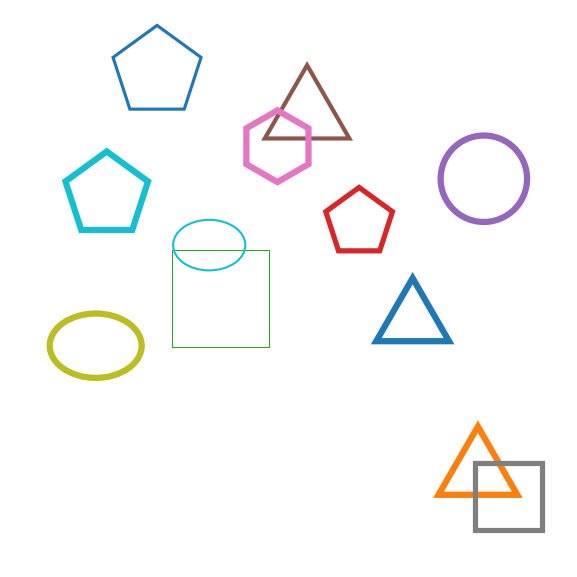[{"shape": "pentagon", "thickness": 1.5, "radius": 0.4, "center": [0.272, 0.875]}, {"shape": "triangle", "thickness": 3, "radius": 0.36, "center": [0.715, 0.445]}, {"shape": "triangle", "thickness": 3, "radius": 0.39, "center": [0.828, 0.182]}, {"shape": "square", "thickness": 0.5, "radius": 0.42, "center": [0.382, 0.482]}, {"shape": "pentagon", "thickness": 2.5, "radius": 0.3, "center": [0.622, 0.614]}, {"shape": "circle", "thickness": 3, "radius": 0.37, "center": [0.838, 0.69]}, {"shape": "triangle", "thickness": 2, "radius": 0.42, "center": [0.532, 0.802]}, {"shape": "hexagon", "thickness": 3, "radius": 0.31, "center": [0.48, 0.746]}, {"shape": "square", "thickness": 2.5, "radius": 0.29, "center": [0.88, 0.14]}, {"shape": "oval", "thickness": 3, "radius": 0.4, "center": [0.166, 0.401]}, {"shape": "pentagon", "thickness": 3, "radius": 0.38, "center": [0.185, 0.662]}, {"shape": "oval", "thickness": 1, "radius": 0.31, "center": [0.362, 0.575]}]